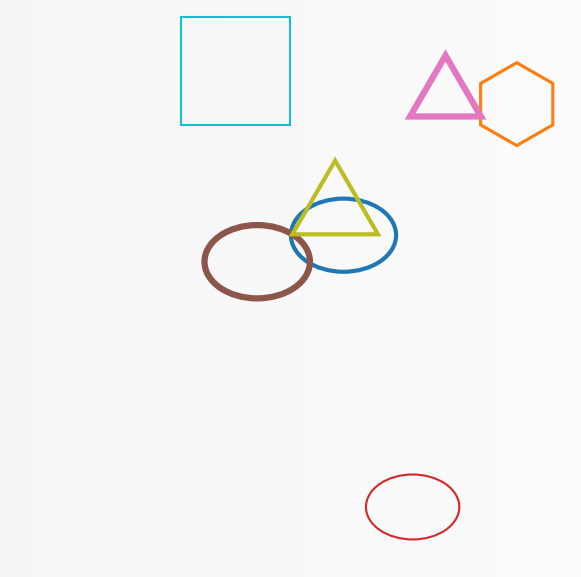[{"shape": "oval", "thickness": 2, "radius": 0.45, "center": [0.591, 0.592]}, {"shape": "hexagon", "thickness": 1.5, "radius": 0.36, "center": [0.889, 0.819]}, {"shape": "oval", "thickness": 1, "radius": 0.4, "center": [0.71, 0.121]}, {"shape": "oval", "thickness": 3, "radius": 0.45, "center": [0.443, 0.546]}, {"shape": "triangle", "thickness": 3, "radius": 0.35, "center": [0.766, 0.833]}, {"shape": "triangle", "thickness": 2, "radius": 0.43, "center": [0.577, 0.636]}, {"shape": "square", "thickness": 1, "radius": 0.47, "center": [0.405, 0.876]}]